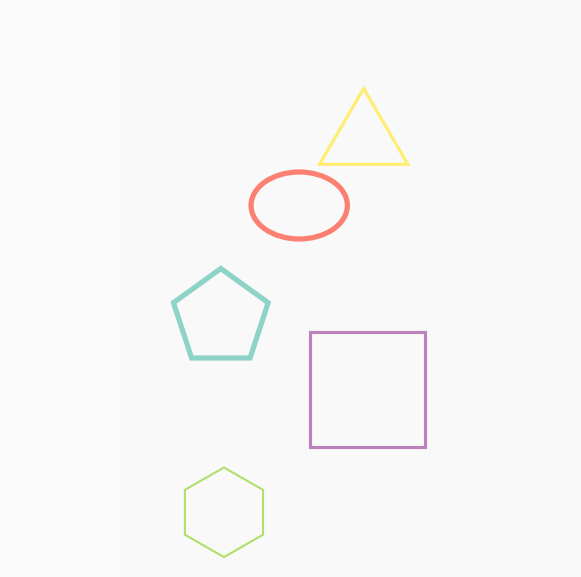[{"shape": "pentagon", "thickness": 2.5, "radius": 0.43, "center": [0.38, 0.449]}, {"shape": "oval", "thickness": 2.5, "radius": 0.41, "center": [0.515, 0.643]}, {"shape": "hexagon", "thickness": 1, "radius": 0.39, "center": [0.385, 0.112]}, {"shape": "square", "thickness": 1.5, "radius": 0.5, "center": [0.632, 0.324]}, {"shape": "triangle", "thickness": 1.5, "radius": 0.44, "center": [0.626, 0.758]}]